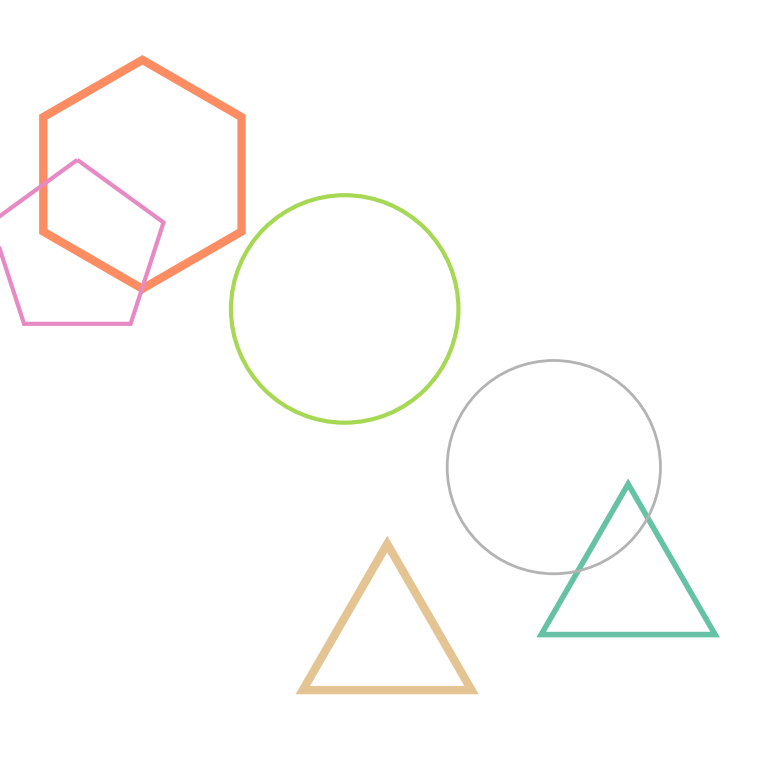[{"shape": "triangle", "thickness": 2, "radius": 0.65, "center": [0.816, 0.241]}, {"shape": "hexagon", "thickness": 3, "radius": 0.74, "center": [0.185, 0.774]}, {"shape": "pentagon", "thickness": 1.5, "radius": 0.59, "center": [0.1, 0.675]}, {"shape": "circle", "thickness": 1.5, "radius": 0.74, "center": [0.448, 0.599]}, {"shape": "triangle", "thickness": 3, "radius": 0.63, "center": [0.503, 0.167]}, {"shape": "circle", "thickness": 1, "radius": 0.69, "center": [0.719, 0.393]}]